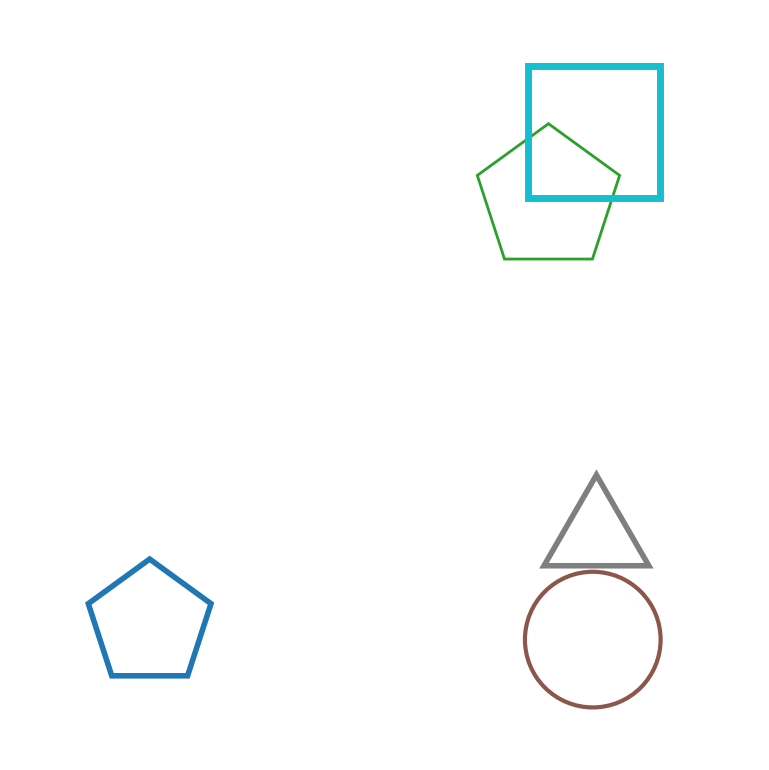[{"shape": "pentagon", "thickness": 2, "radius": 0.42, "center": [0.194, 0.19]}, {"shape": "pentagon", "thickness": 1, "radius": 0.49, "center": [0.712, 0.742]}, {"shape": "circle", "thickness": 1.5, "radius": 0.44, "center": [0.77, 0.169]}, {"shape": "triangle", "thickness": 2, "radius": 0.39, "center": [0.775, 0.305]}, {"shape": "square", "thickness": 2.5, "radius": 0.43, "center": [0.772, 0.829]}]